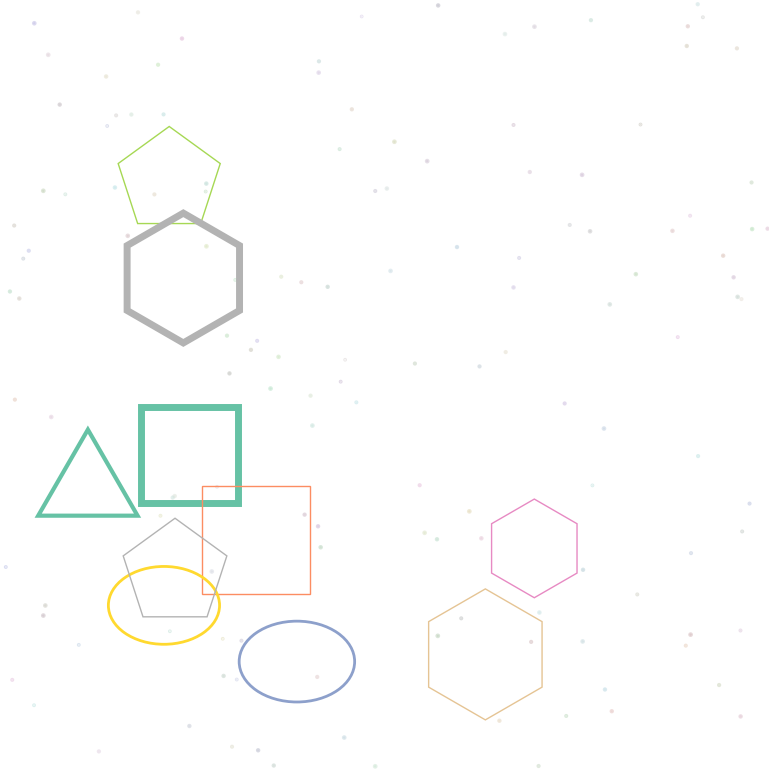[{"shape": "triangle", "thickness": 1.5, "radius": 0.37, "center": [0.114, 0.368]}, {"shape": "square", "thickness": 2.5, "radius": 0.31, "center": [0.246, 0.409]}, {"shape": "square", "thickness": 0.5, "radius": 0.35, "center": [0.333, 0.298]}, {"shape": "oval", "thickness": 1, "radius": 0.37, "center": [0.386, 0.141]}, {"shape": "hexagon", "thickness": 0.5, "radius": 0.32, "center": [0.694, 0.288]}, {"shape": "pentagon", "thickness": 0.5, "radius": 0.35, "center": [0.22, 0.766]}, {"shape": "oval", "thickness": 1, "radius": 0.36, "center": [0.213, 0.214]}, {"shape": "hexagon", "thickness": 0.5, "radius": 0.43, "center": [0.63, 0.15]}, {"shape": "pentagon", "thickness": 0.5, "radius": 0.35, "center": [0.227, 0.256]}, {"shape": "hexagon", "thickness": 2.5, "radius": 0.42, "center": [0.238, 0.639]}]